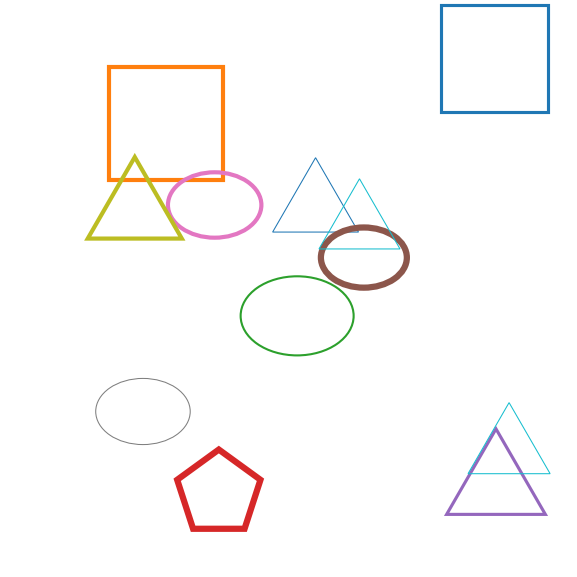[{"shape": "triangle", "thickness": 0.5, "radius": 0.43, "center": [0.546, 0.64]}, {"shape": "square", "thickness": 1.5, "radius": 0.46, "center": [0.856, 0.898]}, {"shape": "square", "thickness": 2, "radius": 0.49, "center": [0.288, 0.785]}, {"shape": "oval", "thickness": 1, "radius": 0.49, "center": [0.515, 0.452]}, {"shape": "pentagon", "thickness": 3, "radius": 0.38, "center": [0.379, 0.145]}, {"shape": "triangle", "thickness": 1.5, "radius": 0.49, "center": [0.859, 0.158]}, {"shape": "oval", "thickness": 3, "radius": 0.37, "center": [0.63, 0.553]}, {"shape": "oval", "thickness": 2, "radius": 0.4, "center": [0.372, 0.644]}, {"shape": "oval", "thickness": 0.5, "radius": 0.41, "center": [0.248, 0.287]}, {"shape": "triangle", "thickness": 2, "radius": 0.47, "center": [0.233, 0.633]}, {"shape": "triangle", "thickness": 0.5, "radius": 0.41, "center": [0.882, 0.22]}, {"shape": "triangle", "thickness": 0.5, "radius": 0.41, "center": [0.622, 0.609]}]